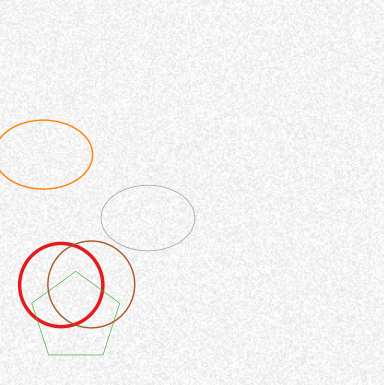[{"shape": "circle", "thickness": 2.5, "radius": 0.54, "center": [0.159, 0.26]}, {"shape": "pentagon", "thickness": 0.5, "radius": 0.6, "center": [0.197, 0.175]}, {"shape": "oval", "thickness": 1, "radius": 0.64, "center": [0.113, 0.598]}, {"shape": "circle", "thickness": 1, "radius": 0.56, "center": [0.237, 0.261]}, {"shape": "oval", "thickness": 0.5, "radius": 0.61, "center": [0.384, 0.434]}]